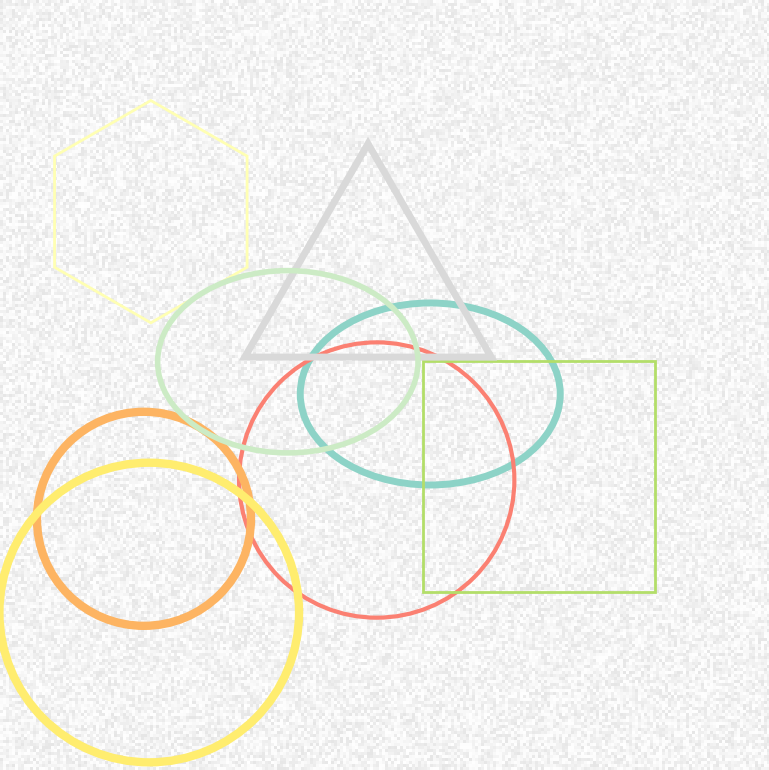[{"shape": "oval", "thickness": 2.5, "radius": 0.84, "center": [0.559, 0.488]}, {"shape": "hexagon", "thickness": 1, "radius": 0.72, "center": [0.196, 0.725]}, {"shape": "circle", "thickness": 1.5, "radius": 0.89, "center": [0.489, 0.377]}, {"shape": "circle", "thickness": 3, "radius": 0.69, "center": [0.187, 0.326]}, {"shape": "square", "thickness": 1, "radius": 0.75, "center": [0.7, 0.381]}, {"shape": "triangle", "thickness": 2.5, "radius": 0.92, "center": [0.478, 0.629]}, {"shape": "oval", "thickness": 2, "radius": 0.85, "center": [0.374, 0.53]}, {"shape": "circle", "thickness": 3, "radius": 0.97, "center": [0.194, 0.205]}]